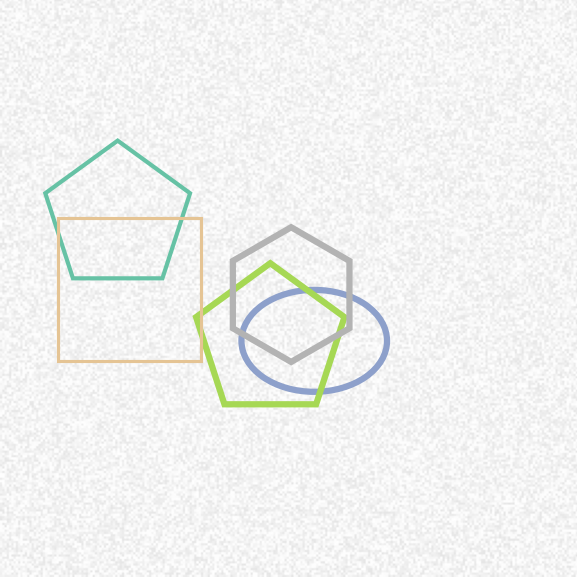[{"shape": "pentagon", "thickness": 2, "radius": 0.66, "center": [0.204, 0.624]}, {"shape": "oval", "thickness": 3, "radius": 0.63, "center": [0.544, 0.409]}, {"shape": "pentagon", "thickness": 3, "radius": 0.68, "center": [0.468, 0.408]}, {"shape": "square", "thickness": 1.5, "radius": 0.62, "center": [0.225, 0.498]}, {"shape": "hexagon", "thickness": 3, "radius": 0.58, "center": [0.504, 0.489]}]